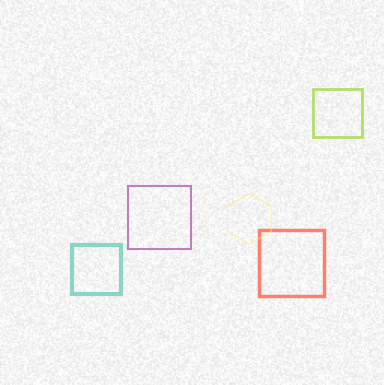[{"shape": "square", "thickness": 3, "radius": 0.32, "center": [0.251, 0.299]}, {"shape": "square", "thickness": 2.5, "radius": 0.42, "center": [0.756, 0.317]}, {"shape": "square", "thickness": 2, "radius": 0.31, "center": [0.876, 0.706]}, {"shape": "square", "thickness": 1.5, "radius": 0.41, "center": [0.415, 0.435]}, {"shape": "hexagon", "thickness": 0.5, "radius": 0.33, "center": [0.647, 0.431]}]